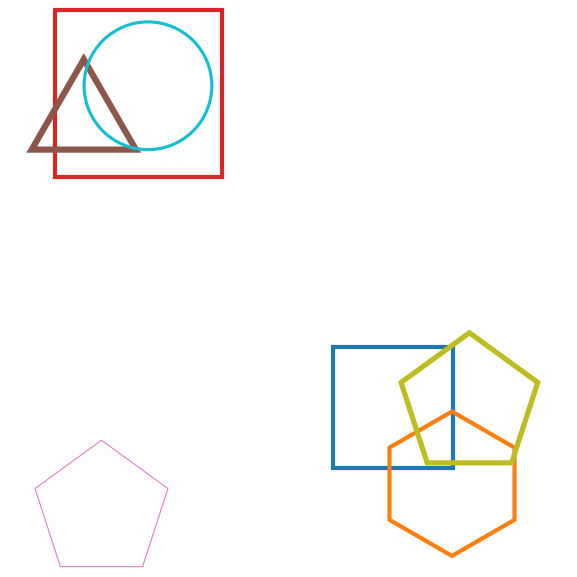[{"shape": "square", "thickness": 2, "radius": 0.52, "center": [0.68, 0.294]}, {"shape": "hexagon", "thickness": 2, "radius": 0.63, "center": [0.783, 0.162]}, {"shape": "square", "thickness": 2, "radius": 0.72, "center": [0.24, 0.837]}, {"shape": "triangle", "thickness": 3, "radius": 0.52, "center": [0.145, 0.792]}, {"shape": "pentagon", "thickness": 0.5, "radius": 0.6, "center": [0.176, 0.116]}, {"shape": "pentagon", "thickness": 2.5, "radius": 0.62, "center": [0.813, 0.298]}, {"shape": "circle", "thickness": 1.5, "radius": 0.55, "center": [0.256, 0.851]}]